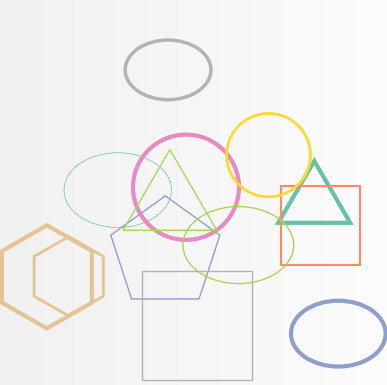[{"shape": "triangle", "thickness": 3, "radius": 0.54, "center": [0.811, 0.475]}, {"shape": "oval", "thickness": 0.5, "radius": 0.69, "center": [0.304, 0.506]}, {"shape": "square", "thickness": 1.5, "radius": 0.51, "center": [0.827, 0.415]}, {"shape": "pentagon", "thickness": 1, "radius": 0.74, "center": [0.427, 0.343]}, {"shape": "oval", "thickness": 3, "radius": 0.61, "center": [0.873, 0.133]}, {"shape": "circle", "thickness": 3, "radius": 0.68, "center": [0.48, 0.514]}, {"shape": "triangle", "thickness": 1, "radius": 0.7, "center": [0.438, 0.472]}, {"shape": "oval", "thickness": 1, "radius": 0.71, "center": [0.615, 0.363]}, {"shape": "circle", "thickness": 2, "radius": 0.54, "center": [0.693, 0.597]}, {"shape": "hexagon", "thickness": 3, "radius": 0.67, "center": [0.121, 0.281]}, {"shape": "hexagon", "thickness": 2, "radius": 0.52, "center": [0.177, 0.282]}, {"shape": "square", "thickness": 1, "radius": 0.71, "center": [0.509, 0.155]}, {"shape": "oval", "thickness": 2.5, "radius": 0.55, "center": [0.434, 0.819]}]